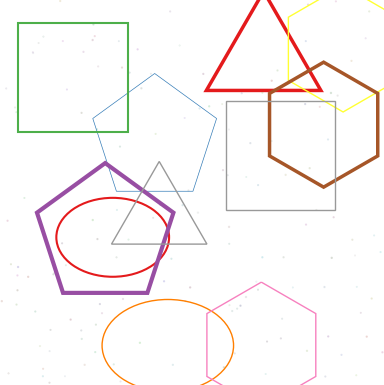[{"shape": "oval", "thickness": 1.5, "radius": 0.73, "center": [0.293, 0.384]}, {"shape": "triangle", "thickness": 2.5, "radius": 0.86, "center": [0.685, 0.851]}, {"shape": "pentagon", "thickness": 0.5, "radius": 0.85, "center": [0.402, 0.64]}, {"shape": "square", "thickness": 1.5, "radius": 0.71, "center": [0.189, 0.799]}, {"shape": "pentagon", "thickness": 3, "radius": 0.93, "center": [0.273, 0.39]}, {"shape": "oval", "thickness": 1, "radius": 0.85, "center": [0.436, 0.103]}, {"shape": "hexagon", "thickness": 1, "radius": 0.82, "center": [0.891, 0.873]}, {"shape": "hexagon", "thickness": 2.5, "radius": 0.81, "center": [0.841, 0.676]}, {"shape": "hexagon", "thickness": 1, "radius": 0.82, "center": [0.679, 0.104]}, {"shape": "triangle", "thickness": 1, "radius": 0.72, "center": [0.414, 0.438]}, {"shape": "square", "thickness": 1, "radius": 0.71, "center": [0.729, 0.596]}]